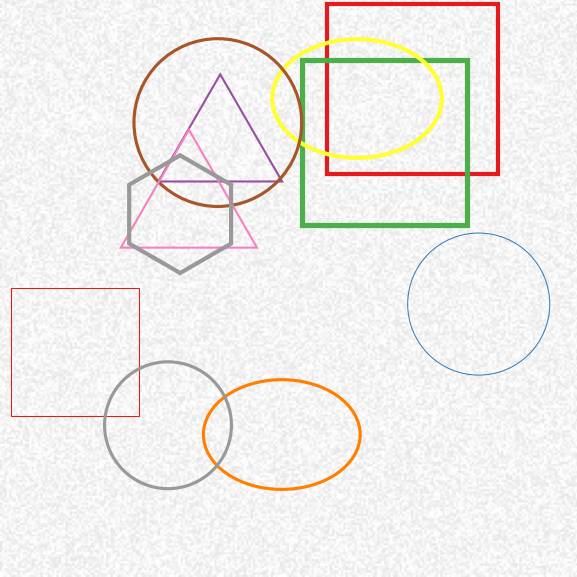[{"shape": "square", "thickness": 0.5, "radius": 0.55, "center": [0.13, 0.39]}, {"shape": "square", "thickness": 2, "radius": 0.74, "center": [0.714, 0.846]}, {"shape": "circle", "thickness": 0.5, "radius": 0.62, "center": [0.829, 0.473]}, {"shape": "square", "thickness": 2.5, "radius": 0.71, "center": [0.666, 0.752]}, {"shape": "triangle", "thickness": 1, "radius": 0.62, "center": [0.381, 0.747]}, {"shape": "oval", "thickness": 1.5, "radius": 0.68, "center": [0.488, 0.247]}, {"shape": "oval", "thickness": 2, "radius": 0.73, "center": [0.618, 0.829]}, {"shape": "circle", "thickness": 1.5, "radius": 0.73, "center": [0.377, 0.787]}, {"shape": "triangle", "thickness": 1, "radius": 0.68, "center": [0.327, 0.638]}, {"shape": "hexagon", "thickness": 2, "radius": 0.51, "center": [0.312, 0.628]}, {"shape": "circle", "thickness": 1.5, "radius": 0.55, "center": [0.291, 0.263]}]